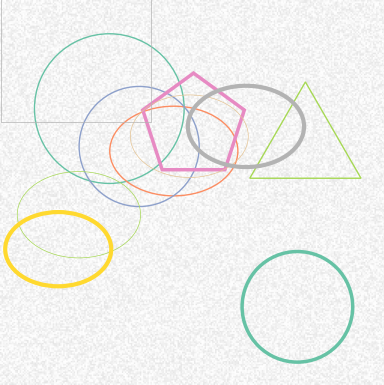[{"shape": "circle", "thickness": 1, "radius": 0.97, "center": [0.284, 0.718]}, {"shape": "circle", "thickness": 2.5, "radius": 0.72, "center": [0.772, 0.203]}, {"shape": "oval", "thickness": 1, "radius": 0.83, "center": [0.451, 0.608]}, {"shape": "circle", "thickness": 1, "radius": 0.78, "center": [0.361, 0.62]}, {"shape": "pentagon", "thickness": 2.5, "radius": 0.69, "center": [0.503, 0.671]}, {"shape": "triangle", "thickness": 1, "radius": 0.83, "center": [0.793, 0.62]}, {"shape": "oval", "thickness": 0.5, "radius": 0.8, "center": [0.205, 0.442]}, {"shape": "oval", "thickness": 3, "radius": 0.69, "center": [0.151, 0.353]}, {"shape": "oval", "thickness": 0.5, "radius": 0.77, "center": [0.492, 0.646]}, {"shape": "oval", "thickness": 3, "radius": 0.75, "center": [0.639, 0.672]}, {"shape": "square", "thickness": 0.5, "radius": 0.98, "center": [0.198, 0.879]}]